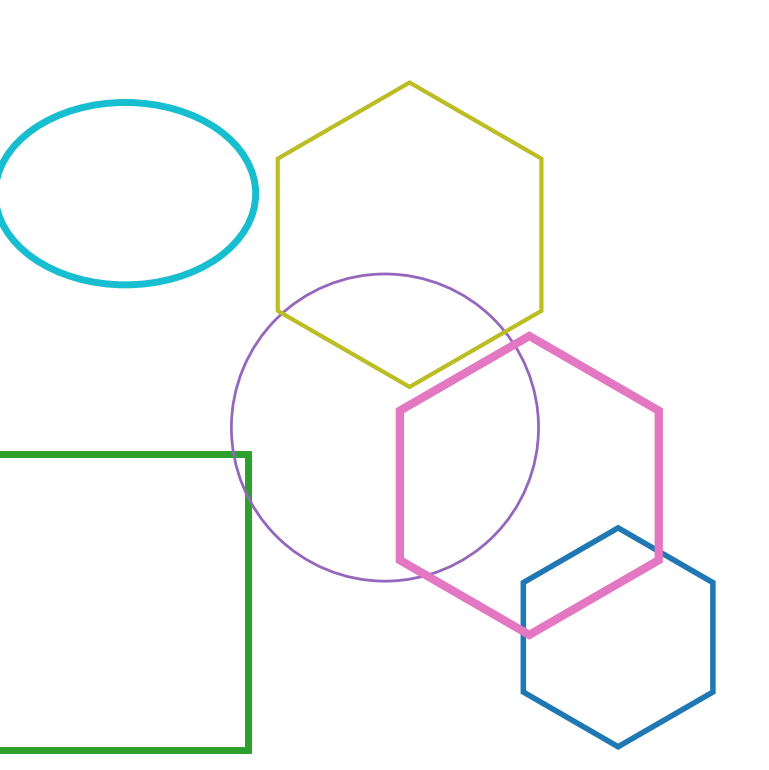[{"shape": "hexagon", "thickness": 2, "radius": 0.71, "center": [0.803, 0.172]}, {"shape": "square", "thickness": 2.5, "radius": 0.96, "center": [0.13, 0.218]}, {"shape": "circle", "thickness": 1, "radius": 1.0, "center": [0.5, 0.445]}, {"shape": "hexagon", "thickness": 3, "radius": 0.97, "center": [0.687, 0.37]}, {"shape": "hexagon", "thickness": 1.5, "radius": 0.99, "center": [0.532, 0.695]}, {"shape": "oval", "thickness": 2.5, "radius": 0.85, "center": [0.163, 0.748]}]